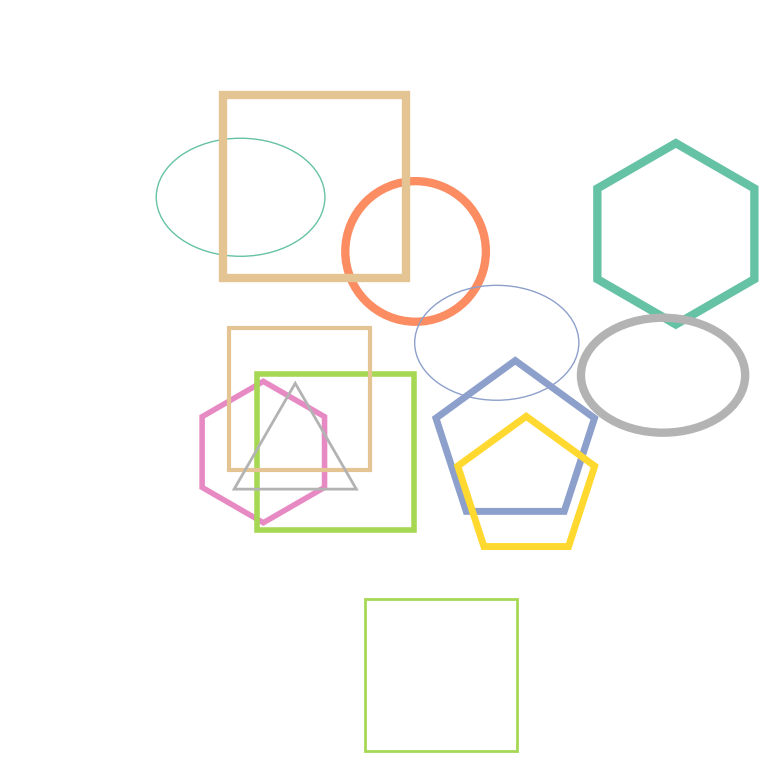[{"shape": "oval", "thickness": 0.5, "radius": 0.55, "center": [0.312, 0.744]}, {"shape": "hexagon", "thickness": 3, "radius": 0.59, "center": [0.878, 0.696]}, {"shape": "circle", "thickness": 3, "radius": 0.46, "center": [0.54, 0.673]}, {"shape": "oval", "thickness": 0.5, "radius": 0.53, "center": [0.645, 0.555]}, {"shape": "pentagon", "thickness": 2.5, "radius": 0.54, "center": [0.669, 0.423]}, {"shape": "hexagon", "thickness": 2, "radius": 0.46, "center": [0.342, 0.413]}, {"shape": "square", "thickness": 1, "radius": 0.49, "center": [0.573, 0.123]}, {"shape": "square", "thickness": 2, "radius": 0.51, "center": [0.435, 0.413]}, {"shape": "pentagon", "thickness": 2.5, "radius": 0.47, "center": [0.683, 0.366]}, {"shape": "square", "thickness": 1.5, "radius": 0.46, "center": [0.389, 0.482]}, {"shape": "square", "thickness": 3, "radius": 0.59, "center": [0.409, 0.758]}, {"shape": "oval", "thickness": 3, "radius": 0.53, "center": [0.861, 0.513]}, {"shape": "triangle", "thickness": 1, "radius": 0.46, "center": [0.383, 0.411]}]